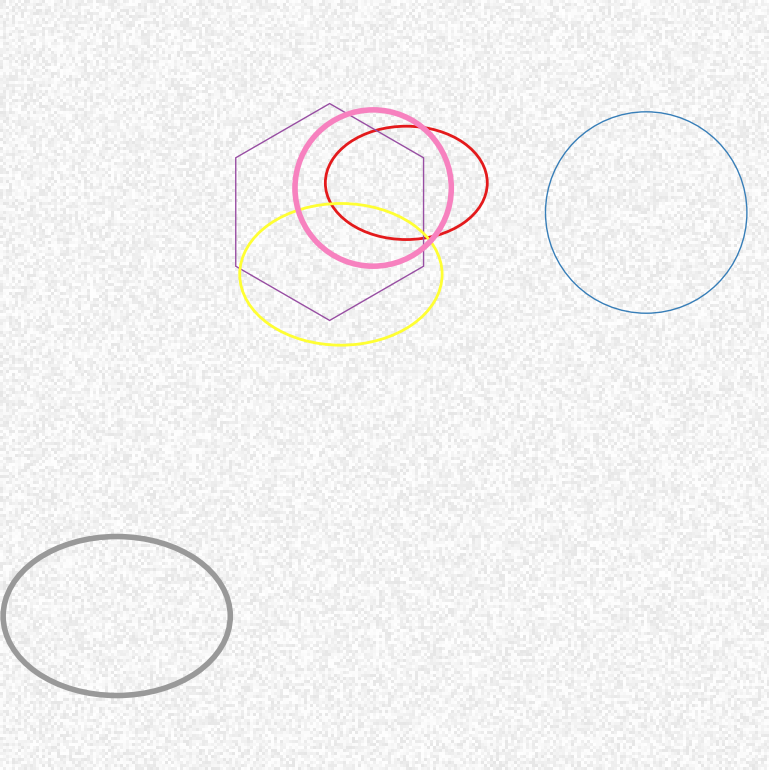[{"shape": "oval", "thickness": 1, "radius": 0.53, "center": [0.528, 0.762]}, {"shape": "circle", "thickness": 0.5, "radius": 0.65, "center": [0.839, 0.724]}, {"shape": "hexagon", "thickness": 0.5, "radius": 0.7, "center": [0.428, 0.725]}, {"shape": "oval", "thickness": 1, "radius": 0.66, "center": [0.443, 0.644]}, {"shape": "circle", "thickness": 2, "radius": 0.51, "center": [0.485, 0.756]}, {"shape": "oval", "thickness": 2, "radius": 0.74, "center": [0.152, 0.2]}]